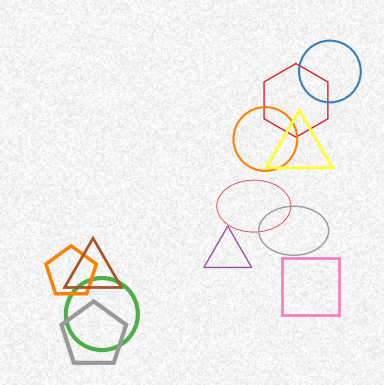[{"shape": "hexagon", "thickness": 1, "radius": 0.48, "center": [0.769, 0.739]}, {"shape": "oval", "thickness": 0.5, "radius": 0.48, "center": [0.659, 0.465]}, {"shape": "circle", "thickness": 1.5, "radius": 0.4, "center": [0.857, 0.814]}, {"shape": "circle", "thickness": 3, "radius": 0.47, "center": [0.265, 0.184]}, {"shape": "triangle", "thickness": 1, "radius": 0.36, "center": [0.592, 0.341]}, {"shape": "pentagon", "thickness": 2.5, "radius": 0.34, "center": [0.185, 0.293]}, {"shape": "circle", "thickness": 1.5, "radius": 0.41, "center": [0.689, 0.639]}, {"shape": "triangle", "thickness": 2, "radius": 0.5, "center": [0.777, 0.614]}, {"shape": "triangle", "thickness": 2, "radius": 0.43, "center": [0.242, 0.296]}, {"shape": "square", "thickness": 2, "radius": 0.37, "center": [0.807, 0.255]}, {"shape": "pentagon", "thickness": 3, "radius": 0.44, "center": [0.244, 0.129]}, {"shape": "oval", "thickness": 1, "radius": 0.45, "center": [0.763, 0.401]}]